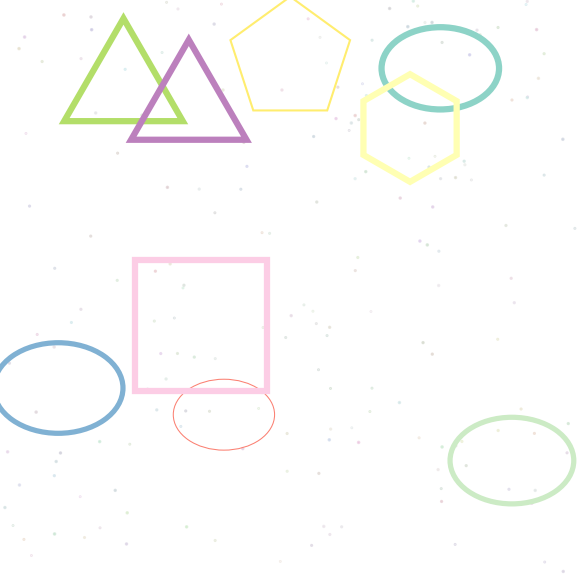[{"shape": "oval", "thickness": 3, "radius": 0.51, "center": [0.762, 0.881]}, {"shape": "hexagon", "thickness": 3, "radius": 0.47, "center": [0.71, 0.777]}, {"shape": "oval", "thickness": 0.5, "radius": 0.44, "center": [0.388, 0.281]}, {"shape": "oval", "thickness": 2.5, "radius": 0.56, "center": [0.101, 0.327]}, {"shape": "triangle", "thickness": 3, "radius": 0.59, "center": [0.214, 0.849]}, {"shape": "square", "thickness": 3, "radius": 0.57, "center": [0.348, 0.435]}, {"shape": "triangle", "thickness": 3, "radius": 0.58, "center": [0.327, 0.815]}, {"shape": "oval", "thickness": 2.5, "radius": 0.54, "center": [0.886, 0.202]}, {"shape": "pentagon", "thickness": 1, "radius": 0.54, "center": [0.503, 0.896]}]